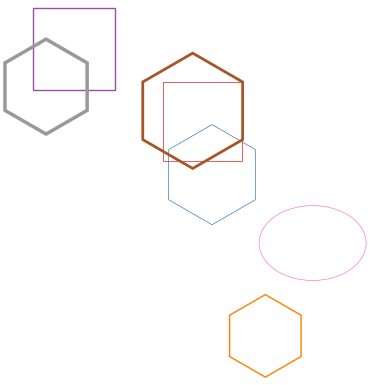[{"shape": "square", "thickness": 0.5, "radius": 0.52, "center": [0.525, 0.684]}, {"shape": "hexagon", "thickness": 0.5, "radius": 0.65, "center": [0.551, 0.546]}, {"shape": "square", "thickness": 1, "radius": 0.53, "center": [0.192, 0.873]}, {"shape": "hexagon", "thickness": 1, "radius": 0.54, "center": [0.689, 0.128]}, {"shape": "hexagon", "thickness": 2, "radius": 0.75, "center": [0.501, 0.712]}, {"shape": "oval", "thickness": 0.5, "radius": 0.69, "center": [0.812, 0.369]}, {"shape": "hexagon", "thickness": 2.5, "radius": 0.62, "center": [0.12, 0.775]}]